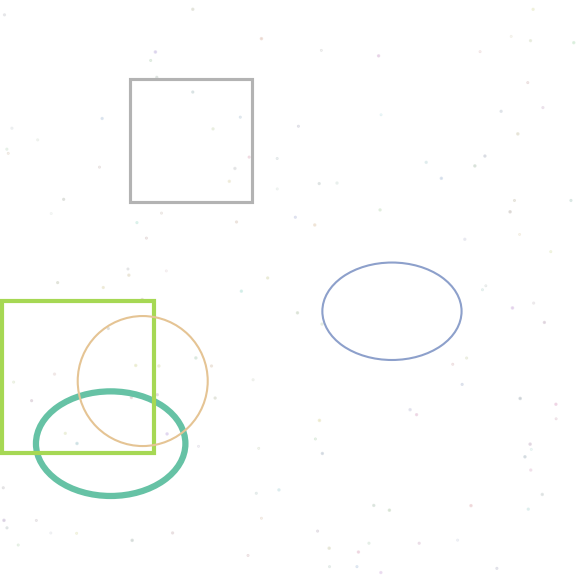[{"shape": "oval", "thickness": 3, "radius": 0.65, "center": [0.192, 0.231]}, {"shape": "oval", "thickness": 1, "radius": 0.6, "center": [0.679, 0.46]}, {"shape": "square", "thickness": 2, "radius": 0.66, "center": [0.135, 0.347]}, {"shape": "circle", "thickness": 1, "radius": 0.56, "center": [0.247, 0.339]}, {"shape": "square", "thickness": 1.5, "radius": 0.53, "center": [0.331, 0.756]}]